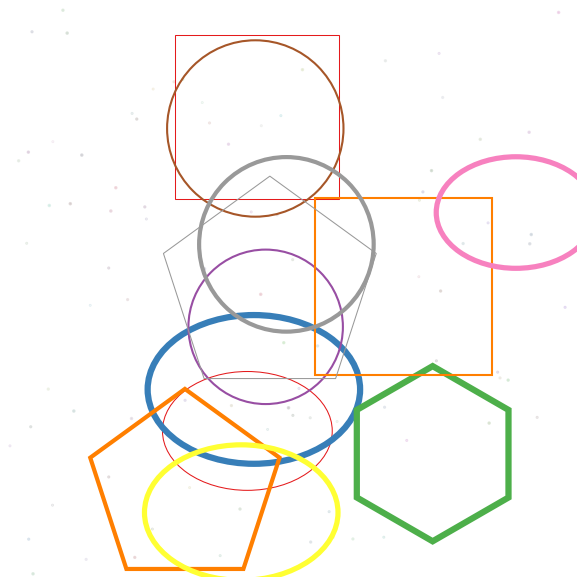[{"shape": "square", "thickness": 0.5, "radius": 0.71, "center": [0.445, 0.796]}, {"shape": "oval", "thickness": 0.5, "radius": 0.73, "center": [0.428, 0.253]}, {"shape": "oval", "thickness": 3, "radius": 0.92, "center": [0.44, 0.325]}, {"shape": "hexagon", "thickness": 3, "radius": 0.76, "center": [0.749, 0.214]}, {"shape": "circle", "thickness": 1, "radius": 0.67, "center": [0.46, 0.433]}, {"shape": "pentagon", "thickness": 2, "radius": 0.86, "center": [0.32, 0.153]}, {"shape": "square", "thickness": 1, "radius": 0.77, "center": [0.699, 0.503]}, {"shape": "oval", "thickness": 2.5, "radius": 0.84, "center": [0.418, 0.112]}, {"shape": "circle", "thickness": 1, "radius": 0.76, "center": [0.442, 0.777]}, {"shape": "oval", "thickness": 2.5, "radius": 0.69, "center": [0.893, 0.631]}, {"shape": "pentagon", "thickness": 0.5, "radius": 0.97, "center": [0.467, 0.5]}, {"shape": "circle", "thickness": 2, "radius": 0.76, "center": [0.496, 0.576]}]